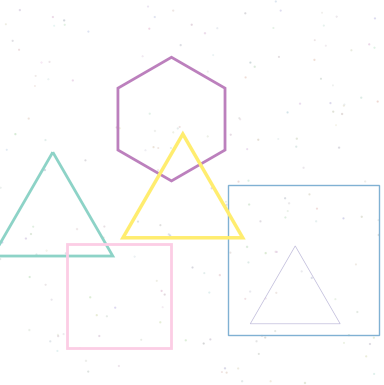[{"shape": "triangle", "thickness": 2, "radius": 0.9, "center": [0.137, 0.425]}, {"shape": "triangle", "thickness": 0.5, "radius": 0.67, "center": [0.767, 0.226]}, {"shape": "square", "thickness": 1, "radius": 0.98, "center": [0.788, 0.325]}, {"shape": "square", "thickness": 2, "radius": 0.68, "center": [0.309, 0.231]}, {"shape": "hexagon", "thickness": 2, "radius": 0.8, "center": [0.445, 0.691]}, {"shape": "triangle", "thickness": 2.5, "radius": 0.9, "center": [0.475, 0.472]}]